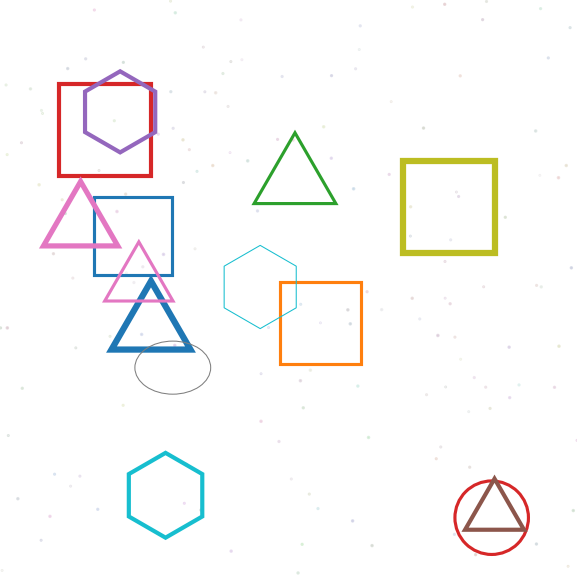[{"shape": "square", "thickness": 1.5, "radius": 0.34, "center": [0.231, 0.591]}, {"shape": "triangle", "thickness": 3, "radius": 0.39, "center": [0.261, 0.433]}, {"shape": "square", "thickness": 1.5, "radius": 0.35, "center": [0.555, 0.44]}, {"shape": "triangle", "thickness": 1.5, "radius": 0.41, "center": [0.511, 0.687]}, {"shape": "circle", "thickness": 1.5, "radius": 0.32, "center": [0.851, 0.103]}, {"shape": "square", "thickness": 2, "radius": 0.4, "center": [0.182, 0.774]}, {"shape": "hexagon", "thickness": 2, "radius": 0.35, "center": [0.208, 0.805]}, {"shape": "triangle", "thickness": 2, "radius": 0.29, "center": [0.856, 0.111]}, {"shape": "triangle", "thickness": 2.5, "radius": 0.37, "center": [0.14, 0.61]}, {"shape": "triangle", "thickness": 1.5, "radius": 0.34, "center": [0.24, 0.512]}, {"shape": "oval", "thickness": 0.5, "radius": 0.33, "center": [0.299, 0.363]}, {"shape": "square", "thickness": 3, "radius": 0.4, "center": [0.778, 0.641]}, {"shape": "hexagon", "thickness": 2, "radius": 0.37, "center": [0.287, 0.142]}, {"shape": "hexagon", "thickness": 0.5, "radius": 0.36, "center": [0.451, 0.502]}]